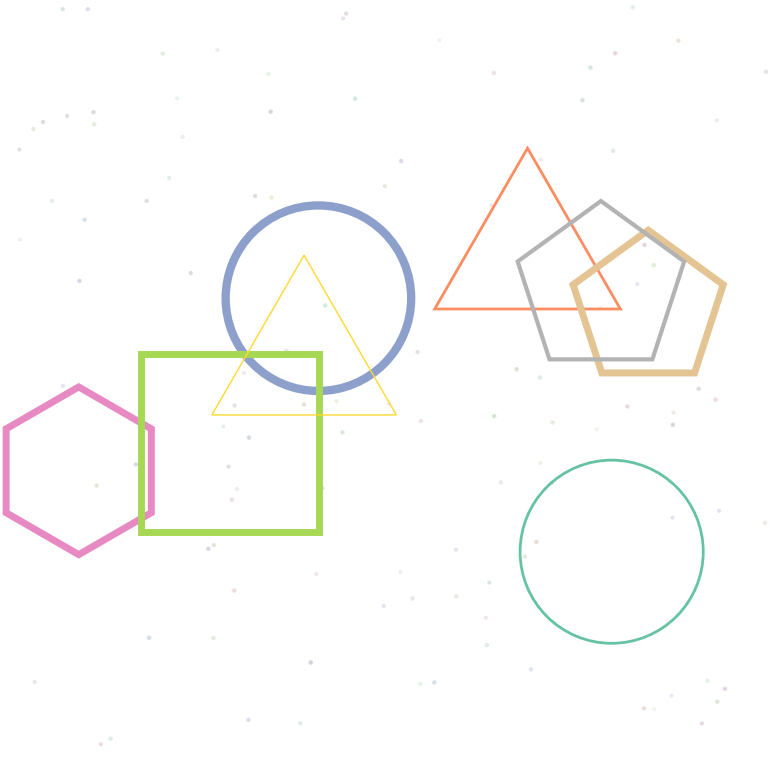[{"shape": "circle", "thickness": 1, "radius": 0.59, "center": [0.794, 0.283]}, {"shape": "triangle", "thickness": 1, "radius": 0.7, "center": [0.685, 0.668]}, {"shape": "circle", "thickness": 3, "radius": 0.6, "center": [0.414, 0.613]}, {"shape": "hexagon", "thickness": 2.5, "radius": 0.54, "center": [0.102, 0.389]}, {"shape": "square", "thickness": 2.5, "radius": 0.58, "center": [0.299, 0.425]}, {"shape": "triangle", "thickness": 0.5, "radius": 0.69, "center": [0.395, 0.53]}, {"shape": "pentagon", "thickness": 2.5, "radius": 0.51, "center": [0.842, 0.599]}, {"shape": "pentagon", "thickness": 1.5, "radius": 0.57, "center": [0.78, 0.625]}]